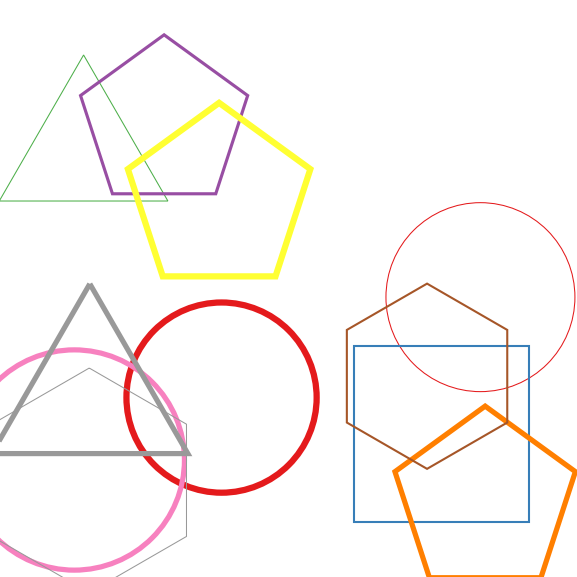[{"shape": "circle", "thickness": 0.5, "radius": 0.82, "center": [0.832, 0.485]}, {"shape": "circle", "thickness": 3, "radius": 0.82, "center": [0.384, 0.311]}, {"shape": "square", "thickness": 1, "radius": 0.76, "center": [0.765, 0.248]}, {"shape": "triangle", "thickness": 0.5, "radius": 0.84, "center": [0.145, 0.735]}, {"shape": "pentagon", "thickness": 1.5, "radius": 0.76, "center": [0.284, 0.787]}, {"shape": "pentagon", "thickness": 2.5, "radius": 0.82, "center": [0.84, 0.132]}, {"shape": "pentagon", "thickness": 3, "radius": 0.83, "center": [0.379, 0.655]}, {"shape": "hexagon", "thickness": 1, "radius": 0.8, "center": [0.739, 0.348]}, {"shape": "circle", "thickness": 2.5, "radius": 0.95, "center": [0.129, 0.203]}, {"shape": "hexagon", "thickness": 0.5, "radius": 0.97, "center": [0.155, 0.167]}, {"shape": "triangle", "thickness": 2.5, "radius": 0.98, "center": [0.156, 0.312]}]